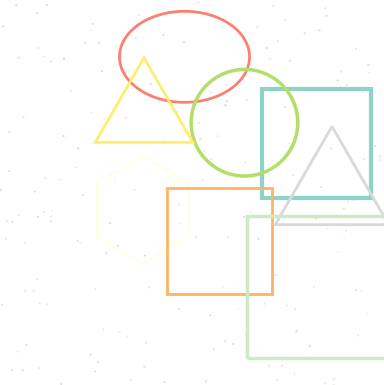[{"shape": "square", "thickness": 3, "radius": 0.71, "center": [0.822, 0.628]}, {"shape": "hexagon", "thickness": 0.5, "radius": 0.7, "center": [0.37, 0.455]}, {"shape": "oval", "thickness": 2, "radius": 0.84, "center": [0.479, 0.852]}, {"shape": "square", "thickness": 2, "radius": 0.69, "center": [0.57, 0.375]}, {"shape": "circle", "thickness": 2.5, "radius": 0.69, "center": [0.635, 0.681]}, {"shape": "triangle", "thickness": 2, "radius": 0.85, "center": [0.862, 0.501]}, {"shape": "square", "thickness": 2.5, "radius": 0.92, "center": [0.825, 0.255]}, {"shape": "triangle", "thickness": 2, "radius": 0.73, "center": [0.374, 0.703]}]